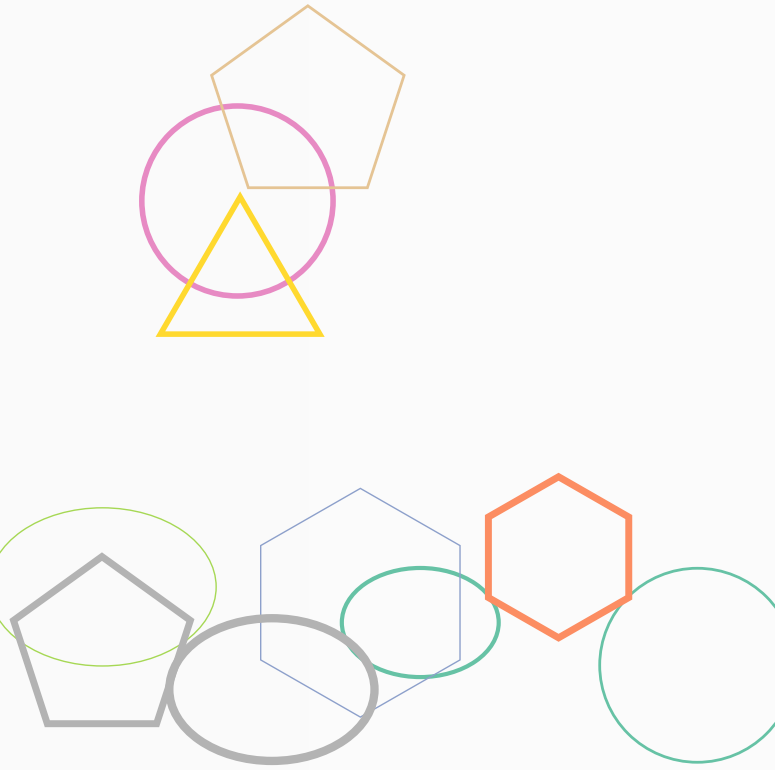[{"shape": "circle", "thickness": 1, "radius": 0.63, "center": [0.9, 0.136]}, {"shape": "oval", "thickness": 1.5, "radius": 0.51, "center": [0.542, 0.192]}, {"shape": "hexagon", "thickness": 2.5, "radius": 0.52, "center": [0.721, 0.276]}, {"shape": "hexagon", "thickness": 0.5, "radius": 0.74, "center": [0.465, 0.217]}, {"shape": "circle", "thickness": 2, "radius": 0.62, "center": [0.306, 0.739]}, {"shape": "oval", "thickness": 0.5, "radius": 0.73, "center": [0.132, 0.238]}, {"shape": "triangle", "thickness": 2, "radius": 0.59, "center": [0.31, 0.625]}, {"shape": "pentagon", "thickness": 1, "radius": 0.65, "center": [0.397, 0.862]}, {"shape": "oval", "thickness": 3, "radius": 0.66, "center": [0.351, 0.104]}, {"shape": "pentagon", "thickness": 2.5, "radius": 0.6, "center": [0.132, 0.157]}]